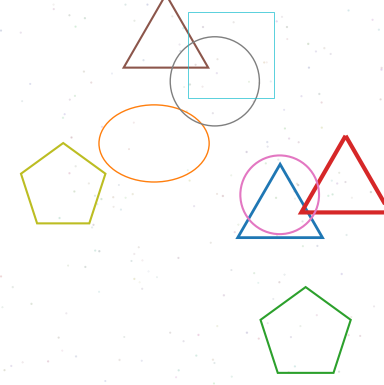[{"shape": "triangle", "thickness": 2, "radius": 0.64, "center": [0.728, 0.446]}, {"shape": "oval", "thickness": 1, "radius": 0.72, "center": [0.4, 0.627]}, {"shape": "pentagon", "thickness": 1.5, "radius": 0.62, "center": [0.794, 0.131]}, {"shape": "triangle", "thickness": 3, "radius": 0.66, "center": [0.898, 0.515]}, {"shape": "triangle", "thickness": 1.5, "radius": 0.63, "center": [0.431, 0.888]}, {"shape": "circle", "thickness": 1.5, "radius": 0.51, "center": [0.726, 0.494]}, {"shape": "circle", "thickness": 1, "radius": 0.58, "center": [0.558, 0.789]}, {"shape": "pentagon", "thickness": 1.5, "radius": 0.58, "center": [0.164, 0.513]}, {"shape": "square", "thickness": 0.5, "radius": 0.56, "center": [0.6, 0.856]}]